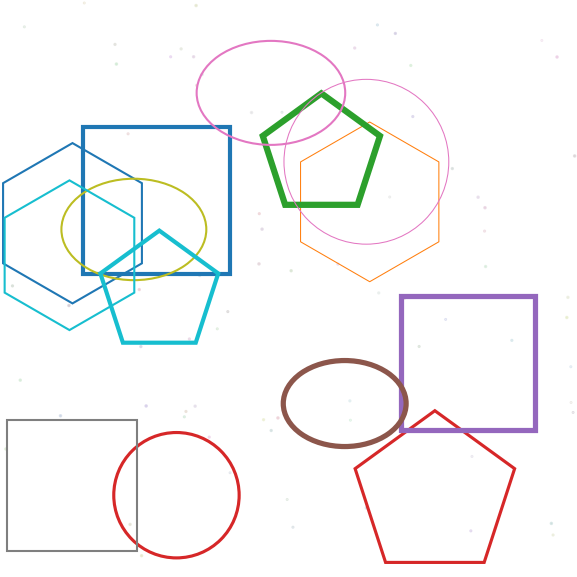[{"shape": "hexagon", "thickness": 1, "radius": 0.69, "center": [0.126, 0.613]}, {"shape": "square", "thickness": 2, "radius": 0.64, "center": [0.27, 0.652]}, {"shape": "hexagon", "thickness": 0.5, "radius": 0.69, "center": [0.64, 0.65]}, {"shape": "pentagon", "thickness": 3, "radius": 0.53, "center": [0.556, 0.731]}, {"shape": "circle", "thickness": 1.5, "radius": 0.54, "center": [0.306, 0.142]}, {"shape": "pentagon", "thickness": 1.5, "radius": 0.73, "center": [0.753, 0.143]}, {"shape": "square", "thickness": 2.5, "radius": 0.58, "center": [0.811, 0.37]}, {"shape": "oval", "thickness": 2.5, "radius": 0.53, "center": [0.597, 0.3]}, {"shape": "oval", "thickness": 1, "radius": 0.64, "center": [0.469, 0.838]}, {"shape": "circle", "thickness": 0.5, "radius": 0.71, "center": [0.634, 0.719]}, {"shape": "square", "thickness": 1, "radius": 0.56, "center": [0.125, 0.158]}, {"shape": "oval", "thickness": 1, "radius": 0.63, "center": [0.232, 0.602]}, {"shape": "pentagon", "thickness": 2, "radius": 0.54, "center": [0.276, 0.492]}, {"shape": "hexagon", "thickness": 1, "radius": 0.65, "center": [0.12, 0.557]}]